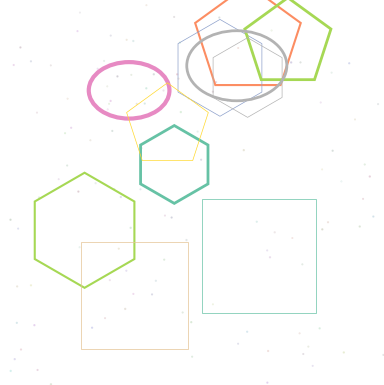[{"shape": "square", "thickness": 0.5, "radius": 0.74, "center": [0.673, 0.335]}, {"shape": "hexagon", "thickness": 2, "radius": 0.51, "center": [0.453, 0.573]}, {"shape": "pentagon", "thickness": 1.5, "radius": 0.72, "center": [0.644, 0.896]}, {"shape": "hexagon", "thickness": 0.5, "radius": 0.63, "center": [0.571, 0.824]}, {"shape": "oval", "thickness": 3, "radius": 0.52, "center": [0.335, 0.765]}, {"shape": "hexagon", "thickness": 1.5, "radius": 0.75, "center": [0.22, 0.402]}, {"shape": "pentagon", "thickness": 2, "radius": 0.59, "center": [0.748, 0.888]}, {"shape": "pentagon", "thickness": 0.5, "radius": 0.56, "center": [0.435, 0.673]}, {"shape": "square", "thickness": 0.5, "radius": 0.7, "center": [0.349, 0.233]}, {"shape": "hexagon", "thickness": 0.5, "radius": 0.52, "center": [0.643, 0.799]}, {"shape": "oval", "thickness": 2, "radius": 0.65, "center": [0.615, 0.829]}]